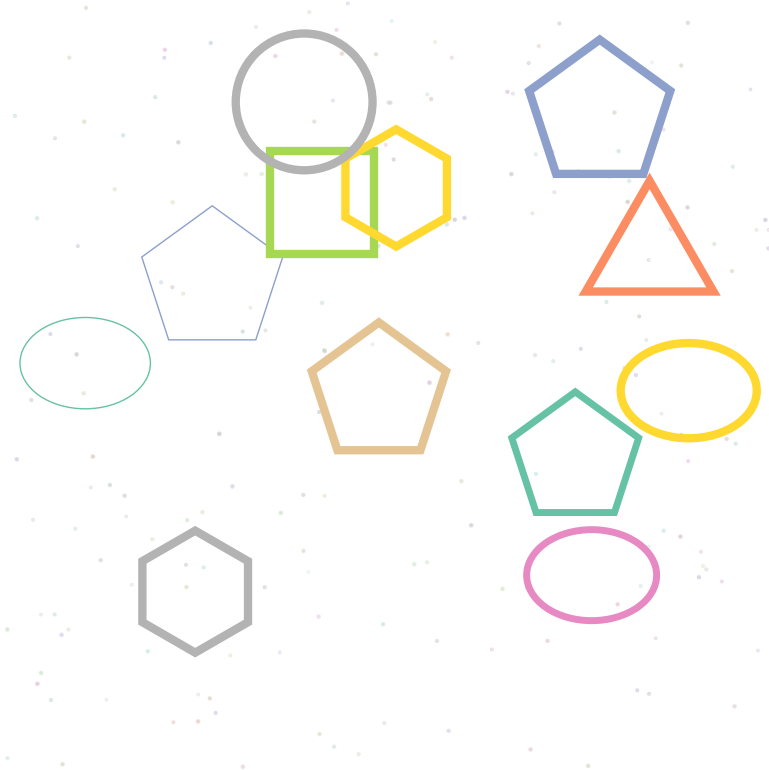[{"shape": "oval", "thickness": 0.5, "radius": 0.42, "center": [0.111, 0.528]}, {"shape": "pentagon", "thickness": 2.5, "radius": 0.43, "center": [0.747, 0.404]}, {"shape": "triangle", "thickness": 3, "radius": 0.48, "center": [0.844, 0.669]}, {"shape": "pentagon", "thickness": 0.5, "radius": 0.48, "center": [0.276, 0.636]}, {"shape": "pentagon", "thickness": 3, "radius": 0.48, "center": [0.779, 0.852]}, {"shape": "oval", "thickness": 2.5, "radius": 0.42, "center": [0.768, 0.253]}, {"shape": "square", "thickness": 3, "radius": 0.34, "center": [0.418, 0.737]}, {"shape": "hexagon", "thickness": 3, "radius": 0.38, "center": [0.515, 0.756]}, {"shape": "oval", "thickness": 3, "radius": 0.44, "center": [0.894, 0.493]}, {"shape": "pentagon", "thickness": 3, "radius": 0.46, "center": [0.492, 0.49]}, {"shape": "hexagon", "thickness": 3, "radius": 0.4, "center": [0.254, 0.232]}, {"shape": "circle", "thickness": 3, "radius": 0.44, "center": [0.395, 0.868]}]